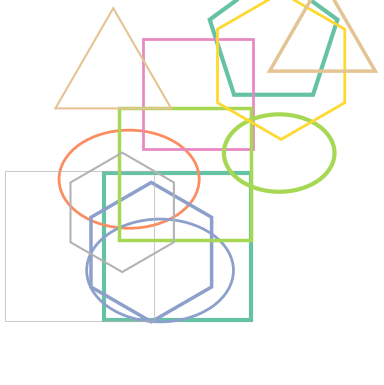[{"shape": "pentagon", "thickness": 3, "radius": 0.87, "center": [0.711, 0.895]}, {"shape": "square", "thickness": 3, "radius": 0.95, "center": [0.461, 0.359]}, {"shape": "oval", "thickness": 2, "radius": 0.91, "center": [0.335, 0.535]}, {"shape": "hexagon", "thickness": 2.5, "radius": 0.9, "center": [0.393, 0.345]}, {"shape": "oval", "thickness": 2, "radius": 0.95, "center": [0.416, 0.297]}, {"shape": "square", "thickness": 2, "radius": 0.71, "center": [0.515, 0.755]}, {"shape": "oval", "thickness": 3, "radius": 0.72, "center": [0.725, 0.602]}, {"shape": "square", "thickness": 2.5, "radius": 0.86, "center": [0.48, 0.548]}, {"shape": "hexagon", "thickness": 2, "radius": 0.95, "center": [0.73, 0.829]}, {"shape": "triangle", "thickness": 2.5, "radius": 0.79, "center": [0.837, 0.894]}, {"shape": "triangle", "thickness": 1.5, "radius": 0.87, "center": [0.294, 0.805]}, {"shape": "square", "thickness": 0.5, "radius": 0.97, "center": [0.206, 0.362]}, {"shape": "hexagon", "thickness": 1.5, "radius": 0.78, "center": [0.317, 0.448]}]